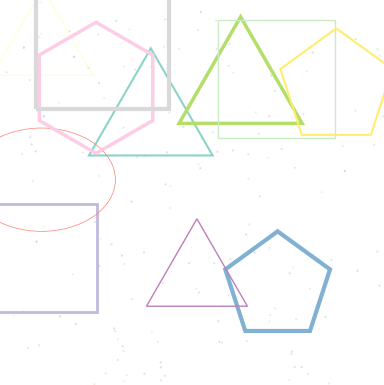[{"shape": "triangle", "thickness": 1.5, "radius": 0.93, "center": [0.392, 0.689]}, {"shape": "triangle", "thickness": 0.5, "radius": 0.76, "center": [0.111, 0.88]}, {"shape": "square", "thickness": 2, "radius": 0.7, "center": [0.111, 0.33]}, {"shape": "oval", "thickness": 0.5, "radius": 0.96, "center": [0.108, 0.533]}, {"shape": "pentagon", "thickness": 3, "radius": 0.72, "center": [0.721, 0.256]}, {"shape": "triangle", "thickness": 2.5, "radius": 0.92, "center": [0.625, 0.772]}, {"shape": "hexagon", "thickness": 2.5, "radius": 0.85, "center": [0.249, 0.772]}, {"shape": "square", "thickness": 3, "radius": 0.87, "center": [0.266, 0.89]}, {"shape": "triangle", "thickness": 1, "radius": 0.76, "center": [0.511, 0.28]}, {"shape": "square", "thickness": 1, "radius": 0.76, "center": [0.718, 0.795]}, {"shape": "pentagon", "thickness": 1.5, "radius": 0.76, "center": [0.874, 0.773]}]